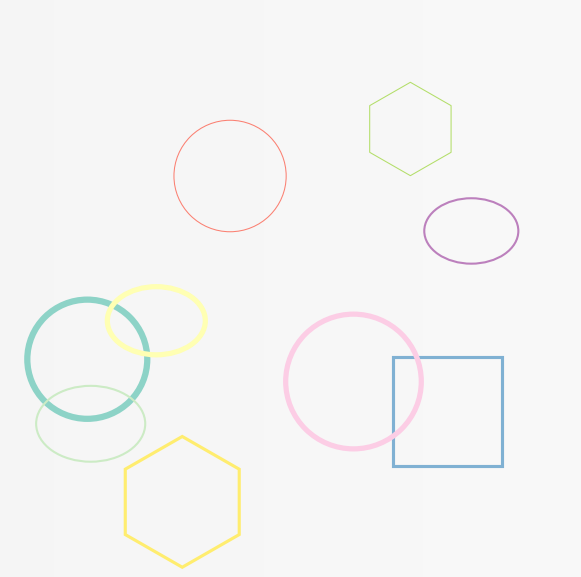[{"shape": "circle", "thickness": 3, "radius": 0.52, "center": [0.15, 0.377]}, {"shape": "oval", "thickness": 2.5, "radius": 0.42, "center": [0.269, 0.444]}, {"shape": "circle", "thickness": 0.5, "radius": 0.48, "center": [0.396, 0.694]}, {"shape": "square", "thickness": 1.5, "radius": 0.47, "center": [0.769, 0.287]}, {"shape": "hexagon", "thickness": 0.5, "radius": 0.4, "center": [0.706, 0.776]}, {"shape": "circle", "thickness": 2.5, "radius": 0.58, "center": [0.608, 0.339]}, {"shape": "oval", "thickness": 1, "radius": 0.4, "center": [0.811, 0.599]}, {"shape": "oval", "thickness": 1, "radius": 0.47, "center": [0.156, 0.265]}, {"shape": "hexagon", "thickness": 1.5, "radius": 0.57, "center": [0.314, 0.13]}]